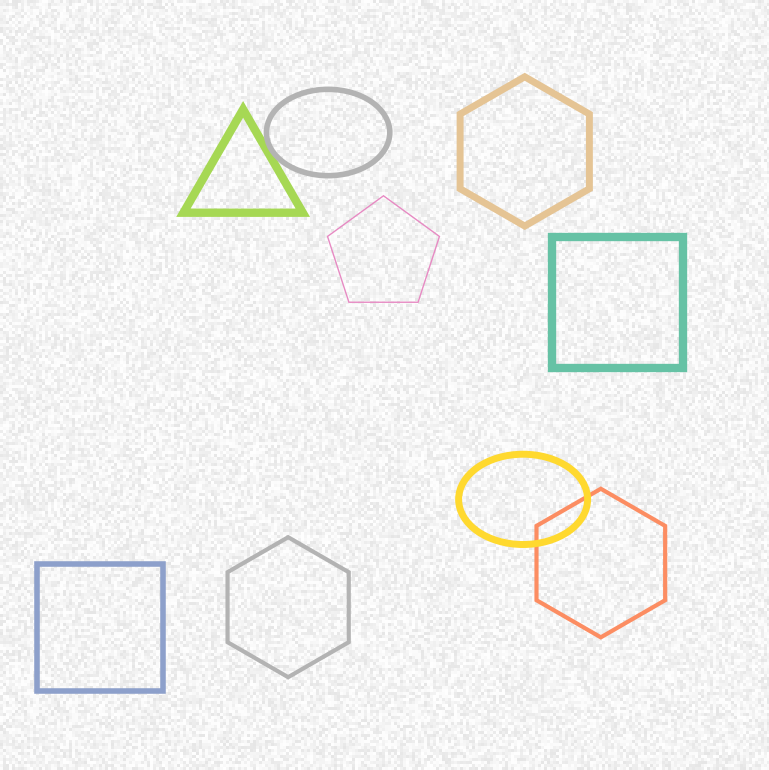[{"shape": "square", "thickness": 3, "radius": 0.42, "center": [0.802, 0.607]}, {"shape": "hexagon", "thickness": 1.5, "radius": 0.48, "center": [0.78, 0.269]}, {"shape": "square", "thickness": 2, "radius": 0.41, "center": [0.13, 0.185]}, {"shape": "pentagon", "thickness": 0.5, "radius": 0.38, "center": [0.498, 0.669]}, {"shape": "triangle", "thickness": 3, "radius": 0.45, "center": [0.316, 0.768]}, {"shape": "oval", "thickness": 2.5, "radius": 0.42, "center": [0.679, 0.351]}, {"shape": "hexagon", "thickness": 2.5, "radius": 0.48, "center": [0.681, 0.803]}, {"shape": "oval", "thickness": 2, "radius": 0.4, "center": [0.426, 0.828]}, {"shape": "hexagon", "thickness": 1.5, "radius": 0.45, "center": [0.374, 0.211]}]